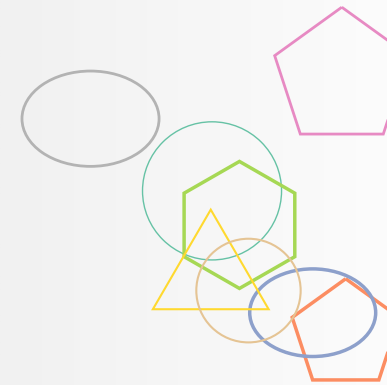[{"shape": "circle", "thickness": 1, "radius": 0.9, "center": [0.547, 0.504]}, {"shape": "pentagon", "thickness": 2.5, "radius": 0.73, "center": [0.892, 0.131]}, {"shape": "oval", "thickness": 2.5, "radius": 0.81, "center": [0.807, 0.188]}, {"shape": "pentagon", "thickness": 2, "radius": 0.91, "center": [0.882, 0.799]}, {"shape": "hexagon", "thickness": 2.5, "radius": 0.82, "center": [0.618, 0.416]}, {"shape": "triangle", "thickness": 1.5, "radius": 0.86, "center": [0.544, 0.283]}, {"shape": "circle", "thickness": 1.5, "radius": 0.67, "center": [0.641, 0.245]}, {"shape": "oval", "thickness": 2, "radius": 0.88, "center": [0.234, 0.692]}]